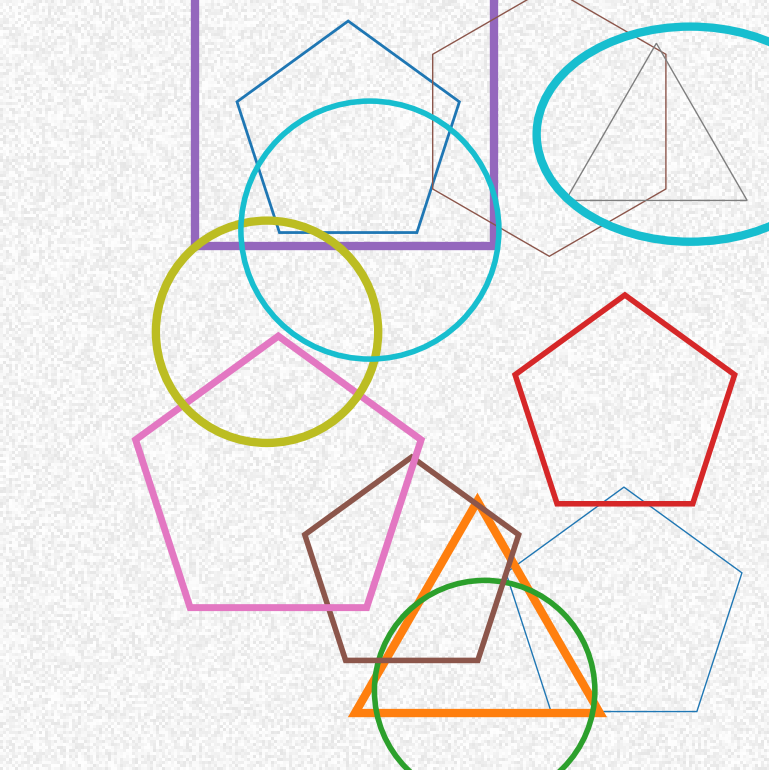[{"shape": "pentagon", "thickness": 0.5, "radius": 0.81, "center": [0.81, 0.206]}, {"shape": "pentagon", "thickness": 1, "radius": 0.76, "center": [0.452, 0.821]}, {"shape": "triangle", "thickness": 3, "radius": 0.92, "center": [0.62, 0.166]}, {"shape": "circle", "thickness": 2, "radius": 0.72, "center": [0.629, 0.103]}, {"shape": "pentagon", "thickness": 2, "radius": 0.75, "center": [0.812, 0.467]}, {"shape": "square", "thickness": 3, "radius": 0.97, "center": [0.448, 0.875]}, {"shape": "pentagon", "thickness": 2, "radius": 0.73, "center": [0.535, 0.26]}, {"shape": "hexagon", "thickness": 0.5, "radius": 0.87, "center": [0.713, 0.842]}, {"shape": "pentagon", "thickness": 2.5, "radius": 0.97, "center": [0.361, 0.369]}, {"shape": "triangle", "thickness": 0.5, "radius": 0.68, "center": [0.852, 0.808]}, {"shape": "circle", "thickness": 3, "radius": 0.72, "center": [0.347, 0.569]}, {"shape": "oval", "thickness": 3, "radius": 1.0, "center": [0.897, 0.826]}, {"shape": "circle", "thickness": 2, "radius": 0.84, "center": [0.48, 0.701]}]